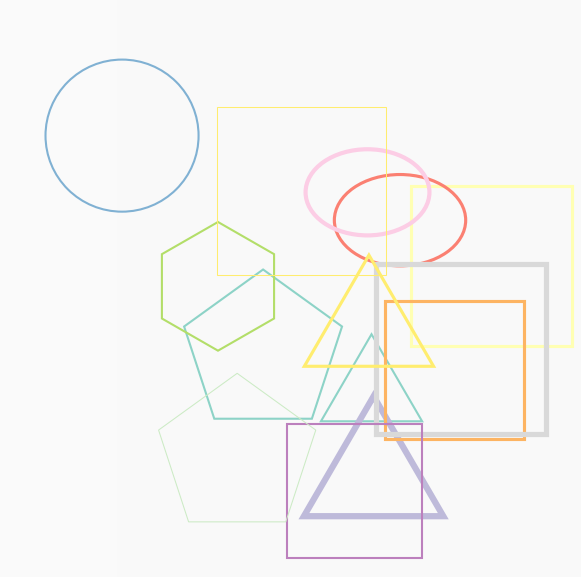[{"shape": "pentagon", "thickness": 1, "radius": 0.71, "center": [0.453, 0.39]}, {"shape": "triangle", "thickness": 1, "radius": 0.5, "center": [0.639, 0.32]}, {"shape": "square", "thickness": 1.5, "radius": 0.69, "center": [0.846, 0.538]}, {"shape": "triangle", "thickness": 3, "radius": 0.69, "center": [0.643, 0.175]}, {"shape": "oval", "thickness": 1.5, "radius": 0.56, "center": [0.688, 0.618]}, {"shape": "circle", "thickness": 1, "radius": 0.66, "center": [0.21, 0.764]}, {"shape": "square", "thickness": 1.5, "radius": 0.6, "center": [0.783, 0.359]}, {"shape": "hexagon", "thickness": 1, "radius": 0.56, "center": [0.375, 0.503]}, {"shape": "oval", "thickness": 2, "radius": 0.53, "center": [0.632, 0.666]}, {"shape": "square", "thickness": 2.5, "radius": 0.73, "center": [0.793, 0.395]}, {"shape": "square", "thickness": 1, "radius": 0.58, "center": [0.61, 0.149]}, {"shape": "pentagon", "thickness": 0.5, "radius": 0.71, "center": [0.408, 0.211]}, {"shape": "square", "thickness": 0.5, "radius": 0.73, "center": [0.518, 0.669]}, {"shape": "triangle", "thickness": 1.5, "radius": 0.64, "center": [0.635, 0.429]}]